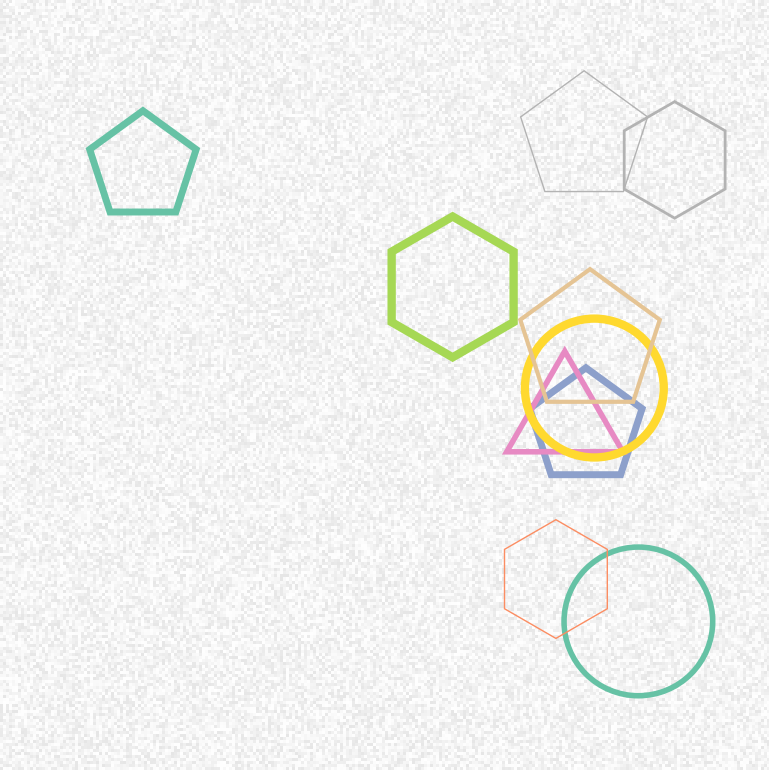[{"shape": "pentagon", "thickness": 2.5, "radius": 0.36, "center": [0.186, 0.783]}, {"shape": "circle", "thickness": 2, "radius": 0.48, "center": [0.829, 0.193]}, {"shape": "hexagon", "thickness": 0.5, "radius": 0.39, "center": [0.722, 0.248]}, {"shape": "pentagon", "thickness": 2.5, "radius": 0.38, "center": [0.761, 0.446]}, {"shape": "triangle", "thickness": 2, "radius": 0.44, "center": [0.733, 0.457]}, {"shape": "hexagon", "thickness": 3, "radius": 0.46, "center": [0.588, 0.627]}, {"shape": "circle", "thickness": 3, "radius": 0.45, "center": [0.772, 0.496]}, {"shape": "pentagon", "thickness": 1.5, "radius": 0.48, "center": [0.766, 0.555]}, {"shape": "hexagon", "thickness": 1, "radius": 0.38, "center": [0.876, 0.792]}, {"shape": "pentagon", "thickness": 0.5, "radius": 0.43, "center": [0.759, 0.821]}]